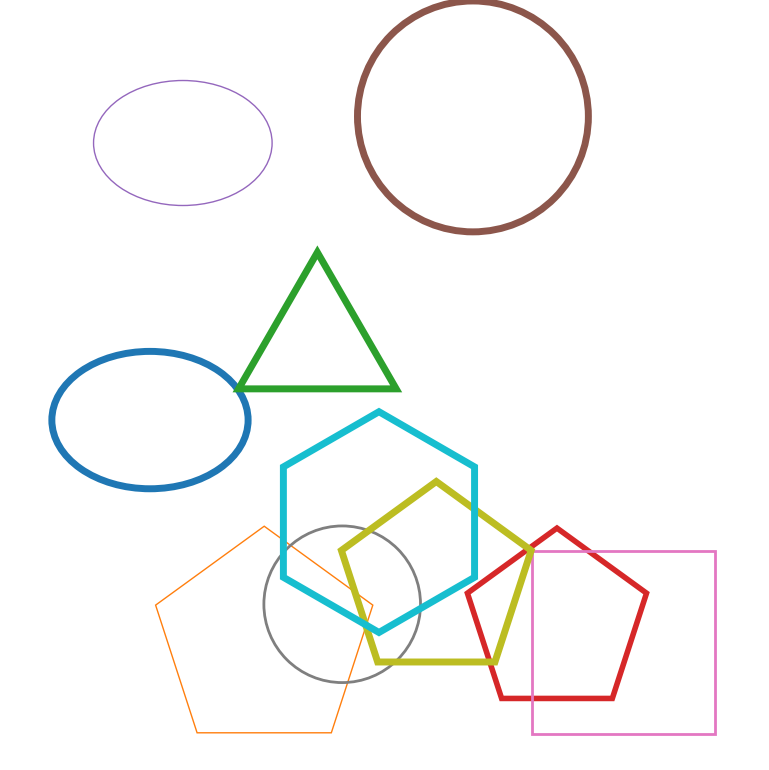[{"shape": "oval", "thickness": 2.5, "radius": 0.64, "center": [0.195, 0.454]}, {"shape": "pentagon", "thickness": 0.5, "radius": 0.74, "center": [0.343, 0.168]}, {"shape": "triangle", "thickness": 2.5, "radius": 0.59, "center": [0.412, 0.554]}, {"shape": "pentagon", "thickness": 2, "radius": 0.61, "center": [0.723, 0.192]}, {"shape": "oval", "thickness": 0.5, "radius": 0.58, "center": [0.237, 0.814]}, {"shape": "circle", "thickness": 2.5, "radius": 0.75, "center": [0.614, 0.849]}, {"shape": "square", "thickness": 1, "radius": 0.6, "center": [0.81, 0.166]}, {"shape": "circle", "thickness": 1, "radius": 0.51, "center": [0.444, 0.215]}, {"shape": "pentagon", "thickness": 2.5, "radius": 0.65, "center": [0.567, 0.245]}, {"shape": "hexagon", "thickness": 2.5, "radius": 0.72, "center": [0.492, 0.322]}]